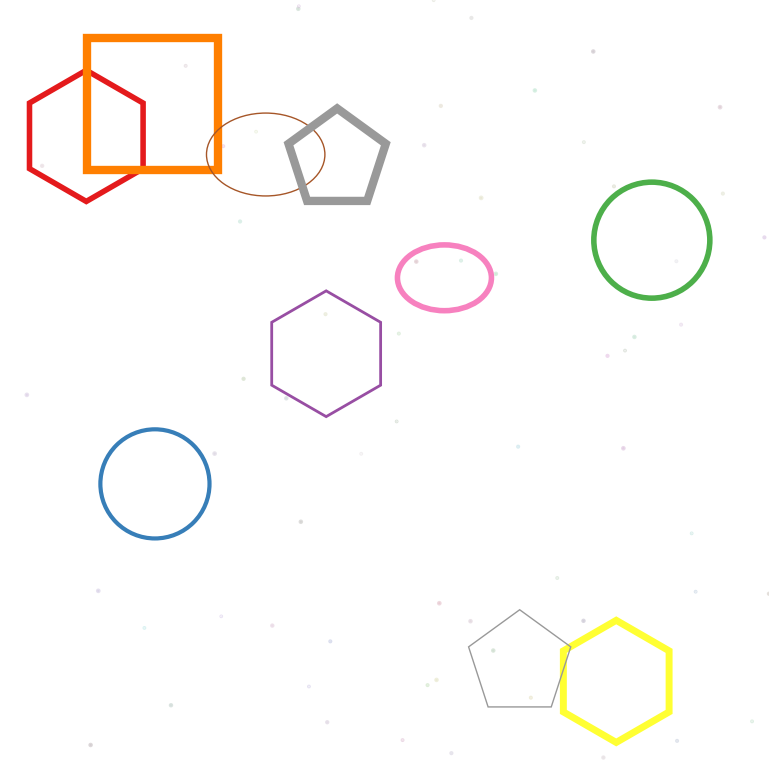[{"shape": "hexagon", "thickness": 2, "radius": 0.43, "center": [0.112, 0.824]}, {"shape": "circle", "thickness": 1.5, "radius": 0.35, "center": [0.201, 0.372]}, {"shape": "circle", "thickness": 2, "radius": 0.38, "center": [0.847, 0.688]}, {"shape": "hexagon", "thickness": 1, "radius": 0.41, "center": [0.424, 0.541]}, {"shape": "square", "thickness": 3, "radius": 0.43, "center": [0.198, 0.865]}, {"shape": "hexagon", "thickness": 2.5, "radius": 0.4, "center": [0.8, 0.115]}, {"shape": "oval", "thickness": 0.5, "radius": 0.38, "center": [0.345, 0.799]}, {"shape": "oval", "thickness": 2, "radius": 0.31, "center": [0.577, 0.639]}, {"shape": "pentagon", "thickness": 0.5, "radius": 0.35, "center": [0.675, 0.138]}, {"shape": "pentagon", "thickness": 3, "radius": 0.33, "center": [0.438, 0.793]}]